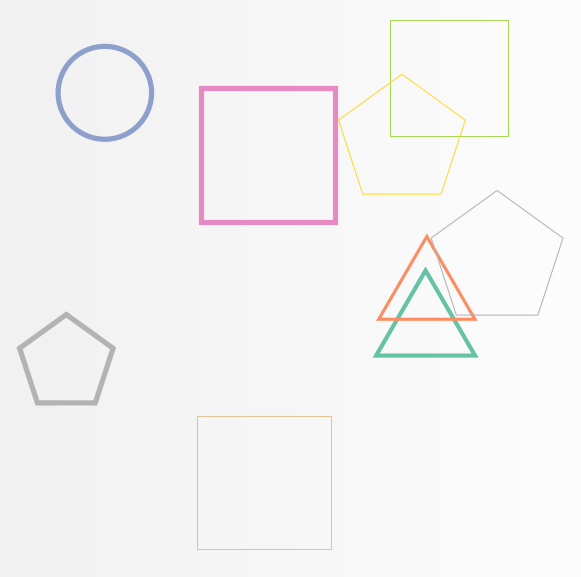[{"shape": "triangle", "thickness": 2, "radius": 0.49, "center": [0.732, 0.433]}, {"shape": "triangle", "thickness": 1.5, "radius": 0.48, "center": [0.734, 0.494]}, {"shape": "circle", "thickness": 2.5, "radius": 0.4, "center": [0.18, 0.838]}, {"shape": "square", "thickness": 2.5, "radius": 0.58, "center": [0.461, 0.731]}, {"shape": "square", "thickness": 0.5, "radius": 0.51, "center": [0.772, 0.864]}, {"shape": "pentagon", "thickness": 0.5, "radius": 0.57, "center": [0.691, 0.756]}, {"shape": "square", "thickness": 0.5, "radius": 0.58, "center": [0.455, 0.164]}, {"shape": "pentagon", "thickness": 0.5, "radius": 0.6, "center": [0.855, 0.55]}, {"shape": "pentagon", "thickness": 2.5, "radius": 0.42, "center": [0.114, 0.37]}]